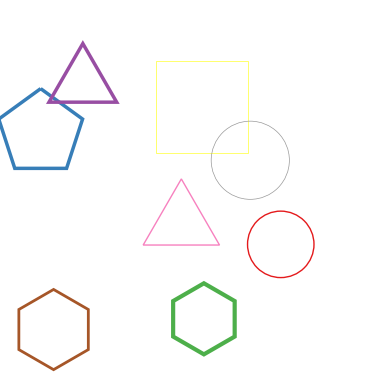[{"shape": "circle", "thickness": 1, "radius": 0.43, "center": [0.729, 0.365]}, {"shape": "pentagon", "thickness": 2.5, "radius": 0.57, "center": [0.106, 0.655]}, {"shape": "hexagon", "thickness": 3, "radius": 0.46, "center": [0.53, 0.172]}, {"shape": "triangle", "thickness": 2.5, "radius": 0.51, "center": [0.215, 0.785]}, {"shape": "square", "thickness": 0.5, "radius": 0.6, "center": [0.524, 0.721]}, {"shape": "hexagon", "thickness": 2, "radius": 0.52, "center": [0.139, 0.144]}, {"shape": "triangle", "thickness": 1, "radius": 0.57, "center": [0.471, 0.421]}, {"shape": "circle", "thickness": 0.5, "radius": 0.51, "center": [0.65, 0.584]}]